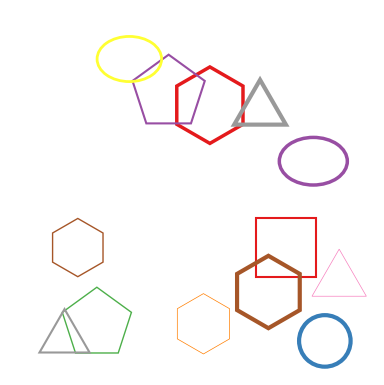[{"shape": "square", "thickness": 1.5, "radius": 0.39, "center": [0.743, 0.358]}, {"shape": "hexagon", "thickness": 2.5, "radius": 0.5, "center": [0.545, 0.727]}, {"shape": "circle", "thickness": 3, "radius": 0.33, "center": [0.844, 0.115]}, {"shape": "pentagon", "thickness": 1, "radius": 0.47, "center": [0.252, 0.16]}, {"shape": "oval", "thickness": 2.5, "radius": 0.44, "center": [0.814, 0.581]}, {"shape": "pentagon", "thickness": 1.5, "radius": 0.49, "center": [0.438, 0.759]}, {"shape": "hexagon", "thickness": 0.5, "radius": 0.39, "center": [0.528, 0.159]}, {"shape": "oval", "thickness": 2, "radius": 0.42, "center": [0.336, 0.847]}, {"shape": "hexagon", "thickness": 1, "radius": 0.38, "center": [0.202, 0.357]}, {"shape": "hexagon", "thickness": 3, "radius": 0.47, "center": [0.697, 0.242]}, {"shape": "triangle", "thickness": 0.5, "radius": 0.41, "center": [0.881, 0.271]}, {"shape": "triangle", "thickness": 3, "radius": 0.39, "center": [0.675, 0.715]}, {"shape": "triangle", "thickness": 1.5, "radius": 0.38, "center": [0.168, 0.122]}]